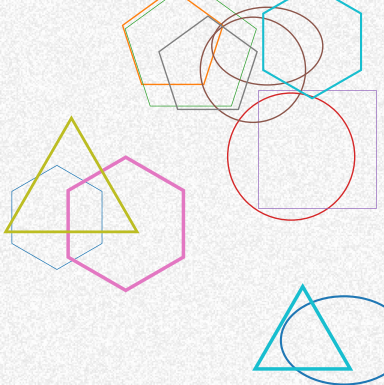[{"shape": "oval", "thickness": 1.5, "radius": 0.82, "center": [0.893, 0.116]}, {"shape": "hexagon", "thickness": 0.5, "radius": 0.68, "center": [0.148, 0.435]}, {"shape": "pentagon", "thickness": 1, "radius": 0.69, "center": [0.449, 0.892]}, {"shape": "pentagon", "thickness": 0.5, "radius": 0.9, "center": [0.496, 0.87]}, {"shape": "circle", "thickness": 1, "radius": 0.83, "center": [0.756, 0.593]}, {"shape": "square", "thickness": 0.5, "radius": 0.77, "center": [0.824, 0.613]}, {"shape": "circle", "thickness": 1, "radius": 0.68, "center": [0.657, 0.819]}, {"shape": "oval", "thickness": 1, "radius": 0.72, "center": [0.694, 0.88]}, {"shape": "hexagon", "thickness": 2.5, "radius": 0.86, "center": [0.327, 0.419]}, {"shape": "pentagon", "thickness": 1, "radius": 0.67, "center": [0.54, 0.824]}, {"shape": "triangle", "thickness": 2, "radius": 0.99, "center": [0.185, 0.496]}, {"shape": "hexagon", "thickness": 1.5, "radius": 0.73, "center": [0.811, 0.891]}, {"shape": "triangle", "thickness": 2.5, "radius": 0.71, "center": [0.786, 0.113]}]